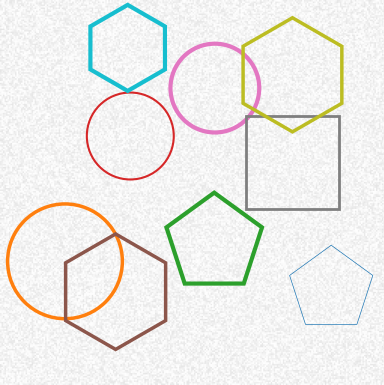[{"shape": "pentagon", "thickness": 0.5, "radius": 0.57, "center": [0.86, 0.249]}, {"shape": "circle", "thickness": 2.5, "radius": 0.75, "center": [0.169, 0.321]}, {"shape": "pentagon", "thickness": 3, "radius": 0.65, "center": [0.556, 0.369]}, {"shape": "circle", "thickness": 1.5, "radius": 0.56, "center": [0.338, 0.647]}, {"shape": "hexagon", "thickness": 2.5, "radius": 0.75, "center": [0.3, 0.242]}, {"shape": "circle", "thickness": 3, "radius": 0.58, "center": [0.558, 0.771]}, {"shape": "square", "thickness": 2, "radius": 0.6, "center": [0.76, 0.578]}, {"shape": "hexagon", "thickness": 2.5, "radius": 0.74, "center": [0.76, 0.806]}, {"shape": "hexagon", "thickness": 3, "radius": 0.56, "center": [0.332, 0.876]}]